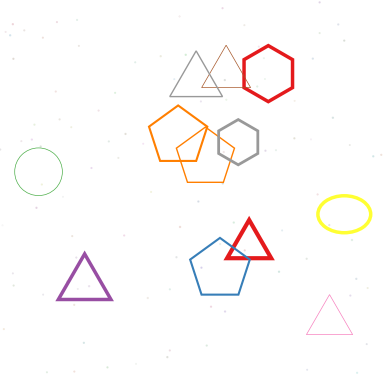[{"shape": "hexagon", "thickness": 2.5, "radius": 0.36, "center": [0.697, 0.809]}, {"shape": "triangle", "thickness": 3, "radius": 0.33, "center": [0.647, 0.362]}, {"shape": "pentagon", "thickness": 1.5, "radius": 0.41, "center": [0.571, 0.301]}, {"shape": "circle", "thickness": 0.5, "radius": 0.31, "center": [0.1, 0.554]}, {"shape": "triangle", "thickness": 2.5, "radius": 0.39, "center": [0.22, 0.262]}, {"shape": "pentagon", "thickness": 1.5, "radius": 0.4, "center": [0.463, 0.646]}, {"shape": "pentagon", "thickness": 1, "radius": 0.4, "center": [0.534, 0.591]}, {"shape": "oval", "thickness": 2.5, "radius": 0.34, "center": [0.894, 0.444]}, {"shape": "triangle", "thickness": 0.5, "radius": 0.37, "center": [0.587, 0.809]}, {"shape": "triangle", "thickness": 0.5, "radius": 0.35, "center": [0.856, 0.166]}, {"shape": "hexagon", "thickness": 2, "radius": 0.29, "center": [0.619, 0.631]}, {"shape": "triangle", "thickness": 1, "radius": 0.4, "center": [0.509, 0.789]}]